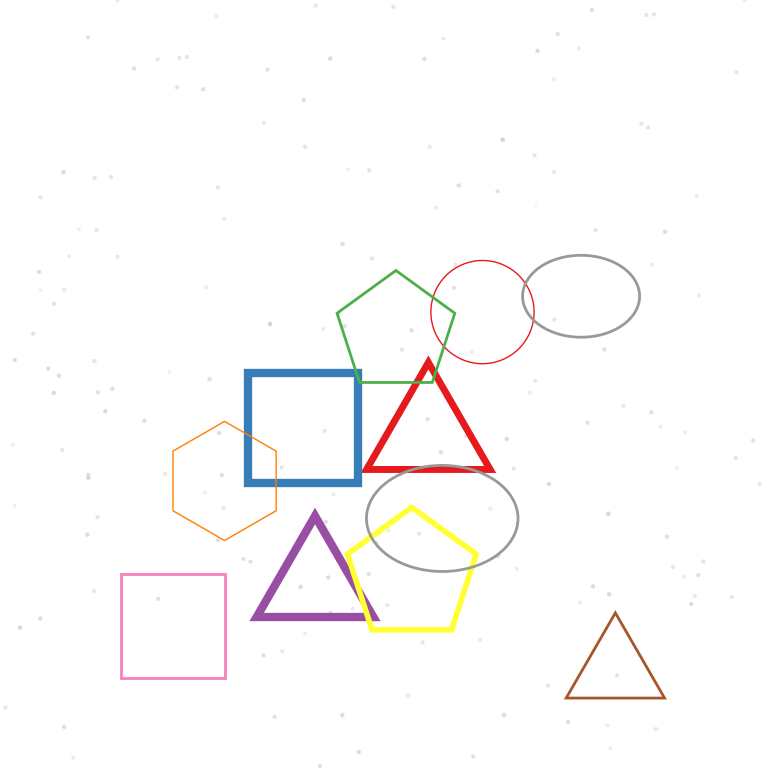[{"shape": "triangle", "thickness": 2.5, "radius": 0.46, "center": [0.556, 0.437]}, {"shape": "circle", "thickness": 0.5, "radius": 0.34, "center": [0.627, 0.595]}, {"shape": "square", "thickness": 3, "radius": 0.36, "center": [0.393, 0.445]}, {"shape": "pentagon", "thickness": 1, "radius": 0.4, "center": [0.514, 0.568]}, {"shape": "triangle", "thickness": 3, "radius": 0.44, "center": [0.409, 0.242]}, {"shape": "hexagon", "thickness": 0.5, "radius": 0.39, "center": [0.292, 0.375]}, {"shape": "pentagon", "thickness": 2, "radius": 0.44, "center": [0.535, 0.253]}, {"shape": "triangle", "thickness": 1, "radius": 0.37, "center": [0.799, 0.13]}, {"shape": "square", "thickness": 1, "radius": 0.34, "center": [0.225, 0.187]}, {"shape": "oval", "thickness": 1, "radius": 0.38, "center": [0.755, 0.615]}, {"shape": "oval", "thickness": 1, "radius": 0.49, "center": [0.574, 0.327]}]